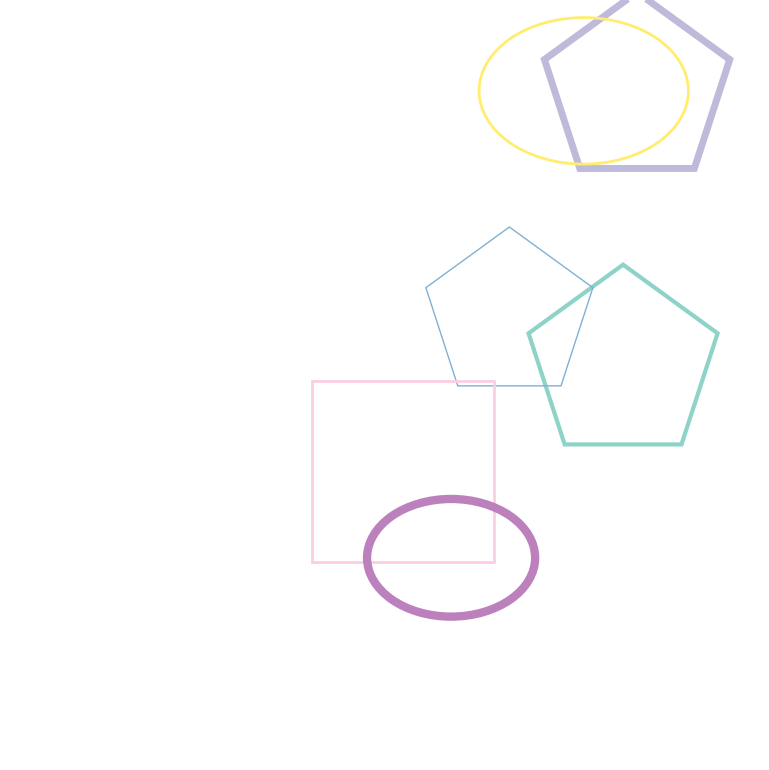[{"shape": "pentagon", "thickness": 1.5, "radius": 0.65, "center": [0.809, 0.527]}, {"shape": "pentagon", "thickness": 2.5, "radius": 0.63, "center": [0.827, 0.884]}, {"shape": "pentagon", "thickness": 0.5, "radius": 0.57, "center": [0.662, 0.591]}, {"shape": "square", "thickness": 1, "radius": 0.59, "center": [0.524, 0.388]}, {"shape": "oval", "thickness": 3, "radius": 0.55, "center": [0.586, 0.276]}, {"shape": "oval", "thickness": 1, "radius": 0.68, "center": [0.758, 0.882]}]